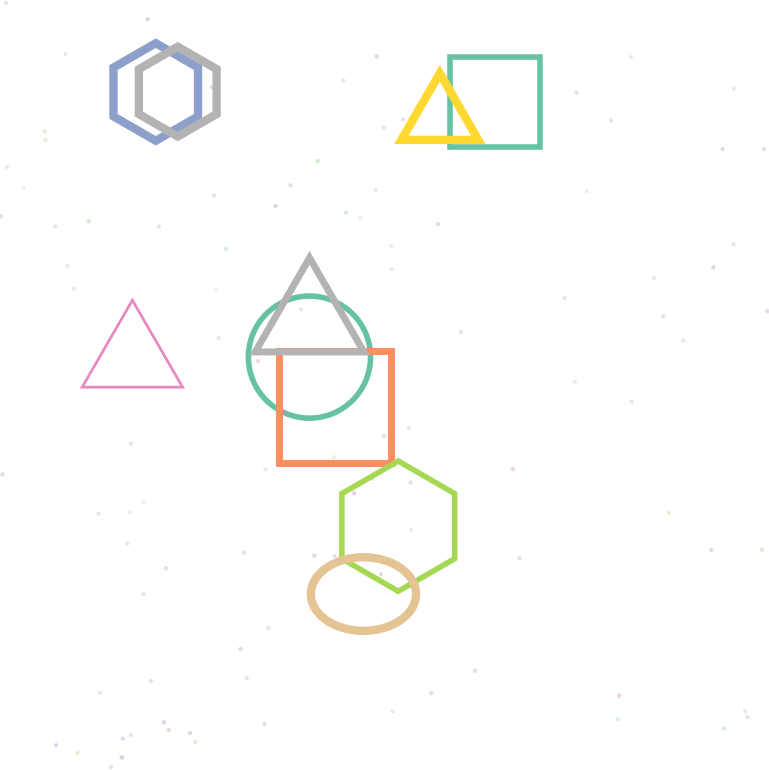[{"shape": "circle", "thickness": 2, "radius": 0.4, "center": [0.402, 0.536]}, {"shape": "square", "thickness": 2, "radius": 0.29, "center": [0.643, 0.867]}, {"shape": "square", "thickness": 2.5, "radius": 0.36, "center": [0.435, 0.471]}, {"shape": "hexagon", "thickness": 3, "radius": 0.32, "center": [0.202, 0.881]}, {"shape": "triangle", "thickness": 1, "radius": 0.38, "center": [0.172, 0.535]}, {"shape": "hexagon", "thickness": 2, "radius": 0.42, "center": [0.517, 0.317]}, {"shape": "triangle", "thickness": 3, "radius": 0.29, "center": [0.571, 0.847]}, {"shape": "oval", "thickness": 3, "radius": 0.34, "center": [0.472, 0.229]}, {"shape": "triangle", "thickness": 2.5, "radius": 0.41, "center": [0.402, 0.584]}, {"shape": "hexagon", "thickness": 3, "radius": 0.29, "center": [0.231, 0.881]}]